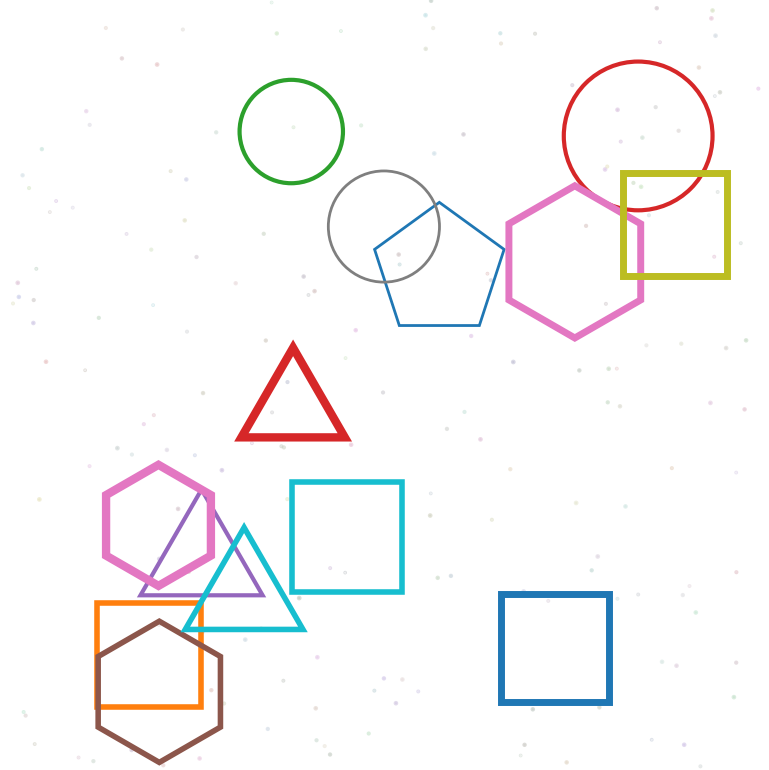[{"shape": "square", "thickness": 2.5, "radius": 0.35, "center": [0.721, 0.158]}, {"shape": "pentagon", "thickness": 1, "radius": 0.44, "center": [0.571, 0.649]}, {"shape": "square", "thickness": 2, "radius": 0.34, "center": [0.193, 0.15]}, {"shape": "circle", "thickness": 1.5, "radius": 0.34, "center": [0.378, 0.829]}, {"shape": "circle", "thickness": 1.5, "radius": 0.48, "center": [0.829, 0.823]}, {"shape": "triangle", "thickness": 3, "radius": 0.39, "center": [0.381, 0.471]}, {"shape": "triangle", "thickness": 1.5, "radius": 0.46, "center": [0.262, 0.273]}, {"shape": "hexagon", "thickness": 2, "radius": 0.46, "center": [0.207, 0.102]}, {"shape": "hexagon", "thickness": 3, "radius": 0.39, "center": [0.206, 0.318]}, {"shape": "hexagon", "thickness": 2.5, "radius": 0.49, "center": [0.747, 0.66]}, {"shape": "circle", "thickness": 1, "radius": 0.36, "center": [0.499, 0.706]}, {"shape": "square", "thickness": 2.5, "radius": 0.34, "center": [0.877, 0.708]}, {"shape": "triangle", "thickness": 2, "radius": 0.44, "center": [0.317, 0.227]}, {"shape": "square", "thickness": 2, "radius": 0.36, "center": [0.451, 0.303]}]